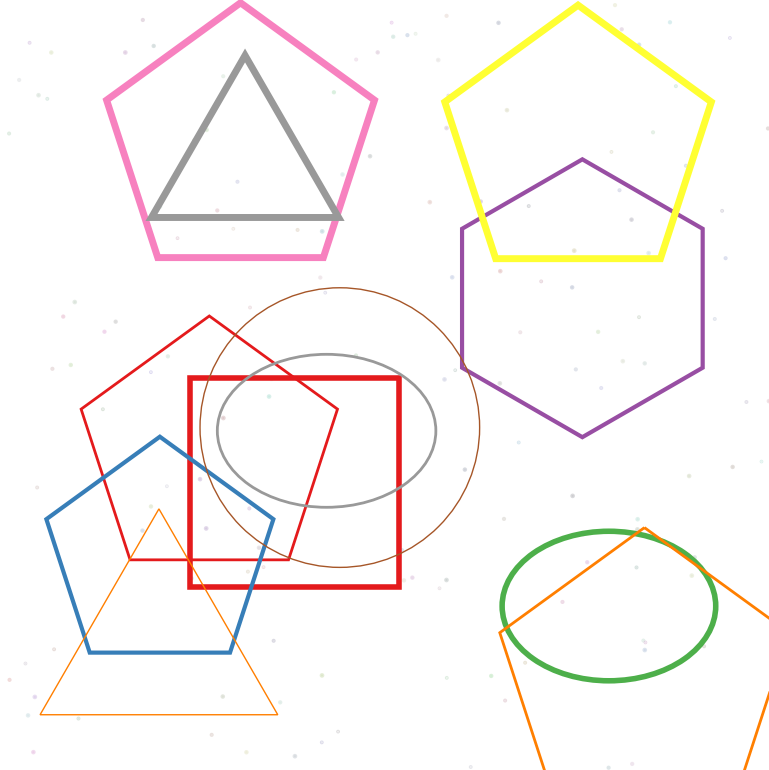[{"shape": "square", "thickness": 2, "radius": 0.68, "center": [0.382, 0.373]}, {"shape": "pentagon", "thickness": 1, "radius": 0.88, "center": [0.272, 0.415]}, {"shape": "pentagon", "thickness": 1.5, "radius": 0.78, "center": [0.208, 0.278]}, {"shape": "oval", "thickness": 2, "radius": 0.69, "center": [0.791, 0.213]}, {"shape": "hexagon", "thickness": 1.5, "radius": 0.9, "center": [0.756, 0.613]}, {"shape": "pentagon", "thickness": 1, "radius": 0.99, "center": [0.837, 0.117]}, {"shape": "triangle", "thickness": 0.5, "radius": 0.89, "center": [0.206, 0.161]}, {"shape": "pentagon", "thickness": 2.5, "radius": 0.91, "center": [0.751, 0.811]}, {"shape": "circle", "thickness": 0.5, "radius": 0.91, "center": [0.441, 0.445]}, {"shape": "pentagon", "thickness": 2.5, "radius": 0.91, "center": [0.312, 0.813]}, {"shape": "triangle", "thickness": 2.5, "radius": 0.7, "center": [0.318, 0.788]}, {"shape": "oval", "thickness": 1, "radius": 0.71, "center": [0.424, 0.441]}]